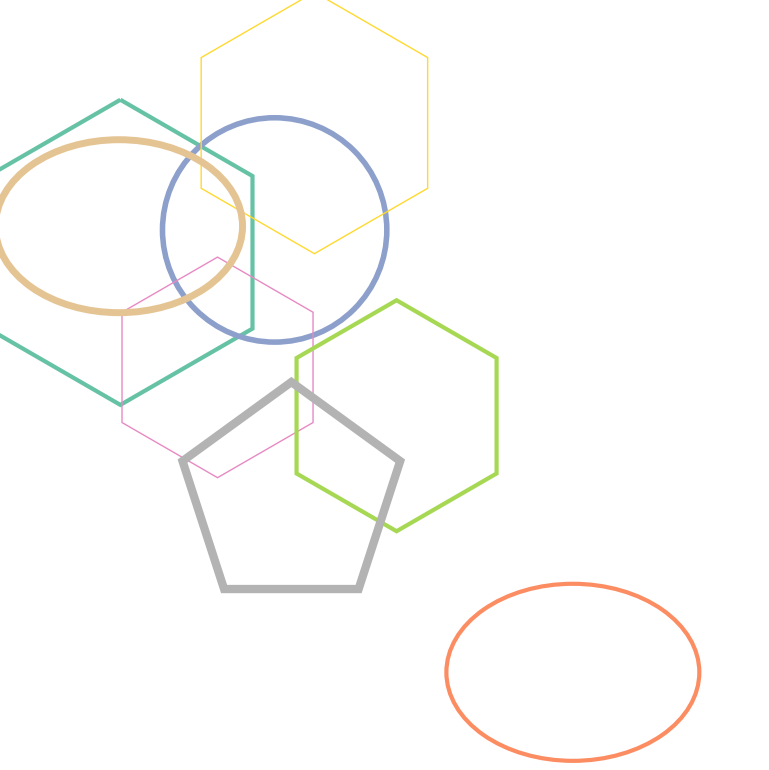[{"shape": "hexagon", "thickness": 1.5, "radius": 0.99, "center": [0.156, 0.672]}, {"shape": "oval", "thickness": 1.5, "radius": 0.82, "center": [0.744, 0.127]}, {"shape": "circle", "thickness": 2, "radius": 0.73, "center": [0.357, 0.701]}, {"shape": "hexagon", "thickness": 0.5, "radius": 0.72, "center": [0.282, 0.523]}, {"shape": "hexagon", "thickness": 1.5, "radius": 0.75, "center": [0.515, 0.46]}, {"shape": "hexagon", "thickness": 0.5, "radius": 0.85, "center": [0.408, 0.84]}, {"shape": "oval", "thickness": 2.5, "radius": 0.8, "center": [0.155, 0.706]}, {"shape": "pentagon", "thickness": 3, "radius": 0.74, "center": [0.378, 0.355]}]